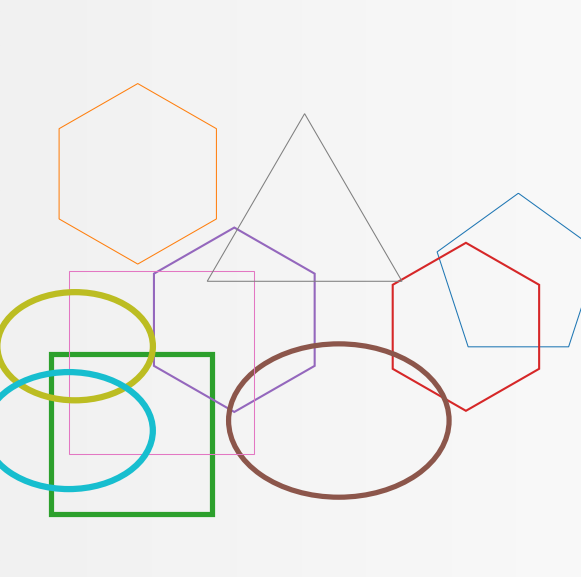[{"shape": "pentagon", "thickness": 0.5, "radius": 0.74, "center": [0.892, 0.518]}, {"shape": "hexagon", "thickness": 0.5, "radius": 0.78, "center": [0.237, 0.698]}, {"shape": "square", "thickness": 2.5, "radius": 0.69, "center": [0.226, 0.248]}, {"shape": "hexagon", "thickness": 1, "radius": 0.73, "center": [0.802, 0.433]}, {"shape": "hexagon", "thickness": 1, "radius": 0.8, "center": [0.403, 0.445]}, {"shape": "oval", "thickness": 2.5, "radius": 0.95, "center": [0.583, 0.271]}, {"shape": "square", "thickness": 0.5, "radius": 0.79, "center": [0.278, 0.371]}, {"shape": "triangle", "thickness": 0.5, "radius": 0.97, "center": [0.524, 0.609]}, {"shape": "oval", "thickness": 3, "radius": 0.67, "center": [0.129, 0.4]}, {"shape": "oval", "thickness": 3, "radius": 0.72, "center": [0.118, 0.254]}]